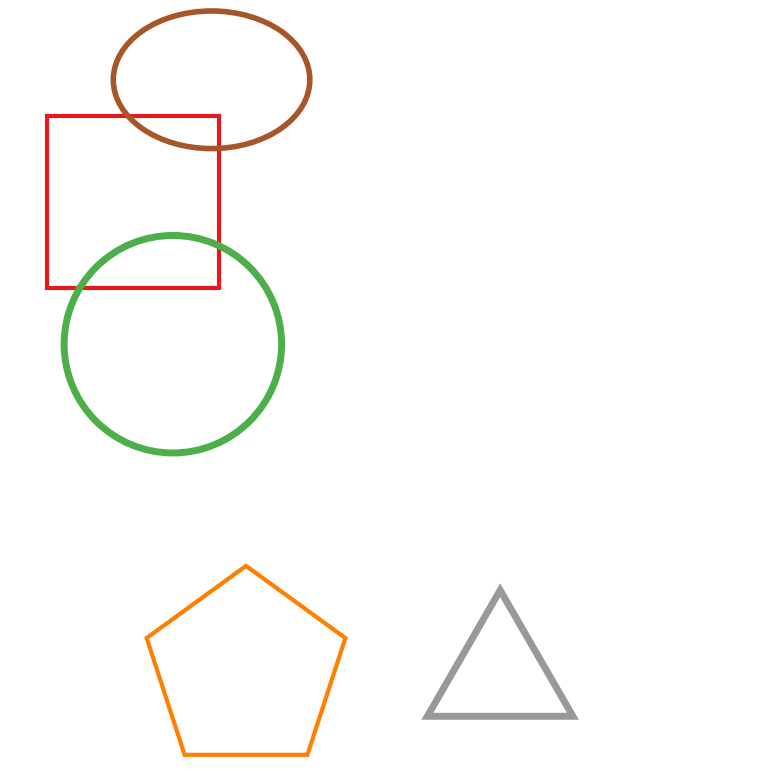[{"shape": "square", "thickness": 1.5, "radius": 0.56, "center": [0.173, 0.737]}, {"shape": "circle", "thickness": 2.5, "radius": 0.71, "center": [0.224, 0.553]}, {"shape": "pentagon", "thickness": 1.5, "radius": 0.68, "center": [0.32, 0.129]}, {"shape": "oval", "thickness": 2, "radius": 0.64, "center": [0.275, 0.896]}, {"shape": "triangle", "thickness": 2.5, "radius": 0.55, "center": [0.65, 0.124]}]